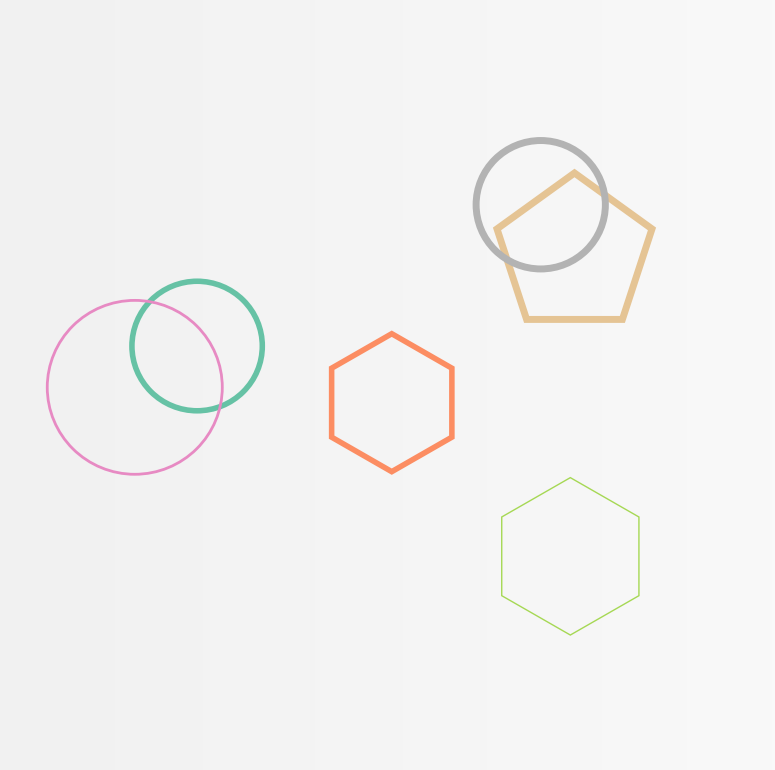[{"shape": "circle", "thickness": 2, "radius": 0.42, "center": [0.254, 0.551]}, {"shape": "hexagon", "thickness": 2, "radius": 0.45, "center": [0.505, 0.477]}, {"shape": "circle", "thickness": 1, "radius": 0.56, "center": [0.174, 0.497]}, {"shape": "hexagon", "thickness": 0.5, "radius": 0.51, "center": [0.736, 0.277]}, {"shape": "pentagon", "thickness": 2.5, "radius": 0.53, "center": [0.741, 0.67]}, {"shape": "circle", "thickness": 2.5, "radius": 0.42, "center": [0.698, 0.734]}]